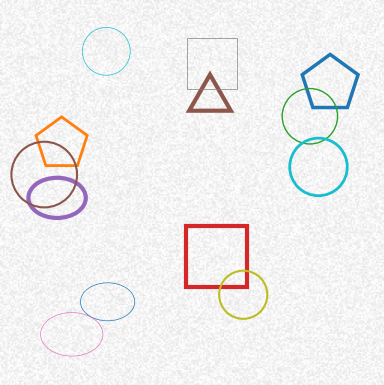[{"shape": "pentagon", "thickness": 2.5, "radius": 0.38, "center": [0.858, 0.782]}, {"shape": "oval", "thickness": 0.5, "radius": 0.35, "center": [0.28, 0.216]}, {"shape": "pentagon", "thickness": 2, "radius": 0.35, "center": [0.16, 0.626]}, {"shape": "circle", "thickness": 1, "radius": 0.36, "center": [0.805, 0.698]}, {"shape": "square", "thickness": 3, "radius": 0.4, "center": [0.562, 0.335]}, {"shape": "oval", "thickness": 3, "radius": 0.37, "center": [0.148, 0.486]}, {"shape": "triangle", "thickness": 3, "radius": 0.31, "center": [0.545, 0.744]}, {"shape": "circle", "thickness": 1.5, "radius": 0.43, "center": [0.115, 0.547]}, {"shape": "oval", "thickness": 0.5, "radius": 0.4, "center": [0.186, 0.132]}, {"shape": "square", "thickness": 0.5, "radius": 0.33, "center": [0.55, 0.835]}, {"shape": "circle", "thickness": 1.5, "radius": 0.31, "center": [0.632, 0.234]}, {"shape": "circle", "thickness": 2, "radius": 0.37, "center": [0.827, 0.566]}, {"shape": "circle", "thickness": 0.5, "radius": 0.31, "center": [0.276, 0.867]}]